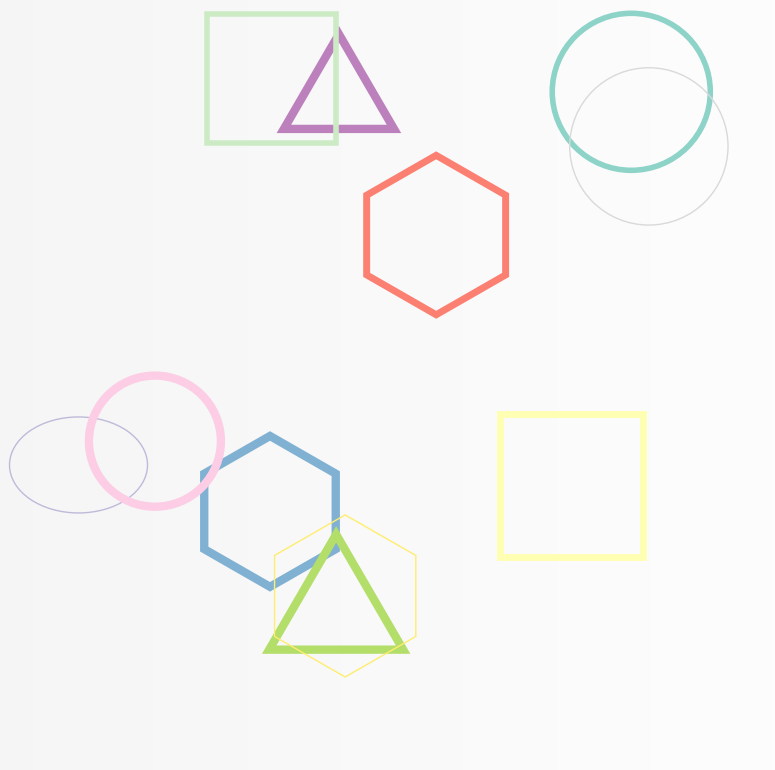[{"shape": "circle", "thickness": 2, "radius": 0.51, "center": [0.815, 0.881]}, {"shape": "square", "thickness": 2.5, "radius": 0.46, "center": [0.738, 0.369]}, {"shape": "oval", "thickness": 0.5, "radius": 0.45, "center": [0.101, 0.396]}, {"shape": "hexagon", "thickness": 2.5, "radius": 0.52, "center": [0.563, 0.695]}, {"shape": "hexagon", "thickness": 3, "radius": 0.49, "center": [0.348, 0.336]}, {"shape": "triangle", "thickness": 3, "radius": 0.5, "center": [0.434, 0.206]}, {"shape": "circle", "thickness": 3, "radius": 0.43, "center": [0.2, 0.427]}, {"shape": "circle", "thickness": 0.5, "radius": 0.51, "center": [0.837, 0.81]}, {"shape": "triangle", "thickness": 3, "radius": 0.41, "center": [0.437, 0.874]}, {"shape": "square", "thickness": 2, "radius": 0.42, "center": [0.35, 0.898]}, {"shape": "hexagon", "thickness": 0.5, "radius": 0.53, "center": [0.445, 0.226]}]